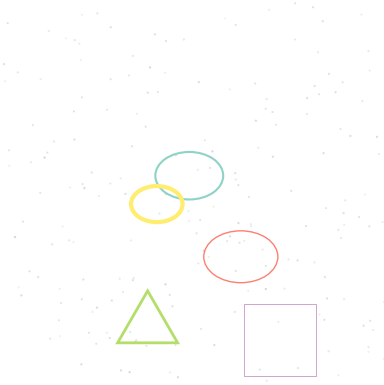[{"shape": "oval", "thickness": 1.5, "radius": 0.44, "center": [0.492, 0.544]}, {"shape": "oval", "thickness": 1, "radius": 0.48, "center": [0.626, 0.333]}, {"shape": "triangle", "thickness": 2, "radius": 0.45, "center": [0.383, 0.155]}, {"shape": "square", "thickness": 0.5, "radius": 0.47, "center": [0.728, 0.117]}, {"shape": "oval", "thickness": 3, "radius": 0.33, "center": [0.407, 0.47]}]